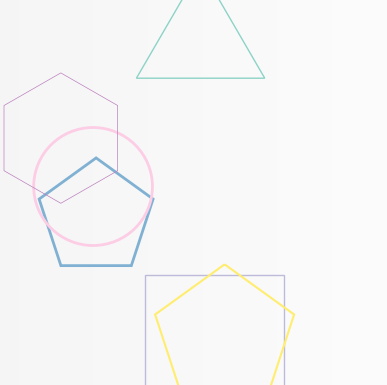[{"shape": "triangle", "thickness": 1, "radius": 0.96, "center": [0.518, 0.892]}, {"shape": "square", "thickness": 1, "radius": 0.9, "center": [0.553, 0.108]}, {"shape": "pentagon", "thickness": 2, "radius": 0.77, "center": [0.248, 0.435]}, {"shape": "circle", "thickness": 2, "radius": 0.77, "center": [0.24, 0.516]}, {"shape": "hexagon", "thickness": 0.5, "radius": 0.85, "center": [0.157, 0.641]}, {"shape": "pentagon", "thickness": 1.5, "radius": 0.94, "center": [0.58, 0.125]}]